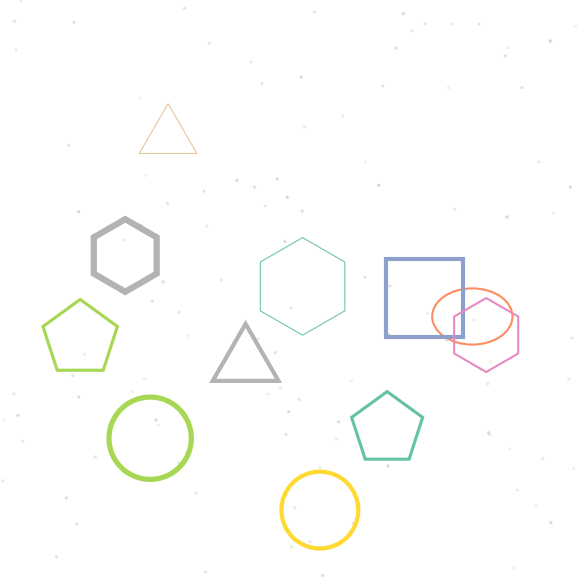[{"shape": "pentagon", "thickness": 1.5, "radius": 0.32, "center": [0.67, 0.256]}, {"shape": "hexagon", "thickness": 0.5, "radius": 0.42, "center": [0.524, 0.503]}, {"shape": "oval", "thickness": 1, "radius": 0.35, "center": [0.818, 0.451]}, {"shape": "square", "thickness": 2, "radius": 0.33, "center": [0.735, 0.483]}, {"shape": "hexagon", "thickness": 1, "radius": 0.32, "center": [0.842, 0.419]}, {"shape": "circle", "thickness": 2.5, "radius": 0.36, "center": [0.26, 0.24]}, {"shape": "pentagon", "thickness": 1.5, "radius": 0.34, "center": [0.139, 0.413]}, {"shape": "circle", "thickness": 2, "radius": 0.33, "center": [0.554, 0.116]}, {"shape": "triangle", "thickness": 0.5, "radius": 0.29, "center": [0.291, 0.762]}, {"shape": "triangle", "thickness": 2, "radius": 0.33, "center": [0.425, 0.373]}, {"shape": "hexagon", "thickness": 3, "radius": 0.31, "center": [0.217, 0.557]}]